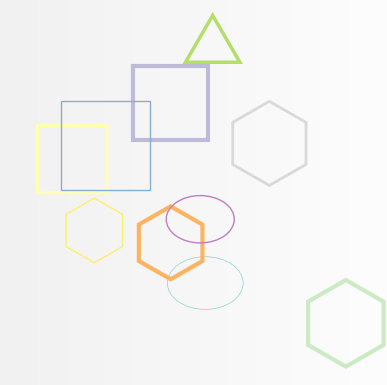[{"shape": "oval", "thickness": 0.5, "radius": 0.49, "center": [0.53, 0.265]}, {"shape": "square", "thickness": 2.5, "radius": 0.44, "center": [0.184, 0.588]}, {"shape": "square", "thickness": 3, "radius": 0.48, "center": [0.441, 0.732]}, {"shape": "square", "thickness": 1, "radius": 0.58, "center": [0.273, 0.622]}, {"shape": "hexagon", "thickness": 3, "radius": 0.47, "center": [0.44, 0.369]}, {"shape": "triangle", "thickness": 2.5, "radius": 0.41, "center": [0.549, 0.879]}, {"shape": "hexagon", "thickness": 2, "radius": 0.55, "center": [0.695, 0.628]}, {"shape": "oval", "thickness": 1, "radius": 0.44, "center": [0.517, 0.431]}, {"shape": "hexagon", "thickness": 3, "radius": 0.56, "center": [0.893, 0.16]}, {"shape": "hexagon", "thickness": 1, "radius": 0.42, "center": [0.243, 0.402]}]